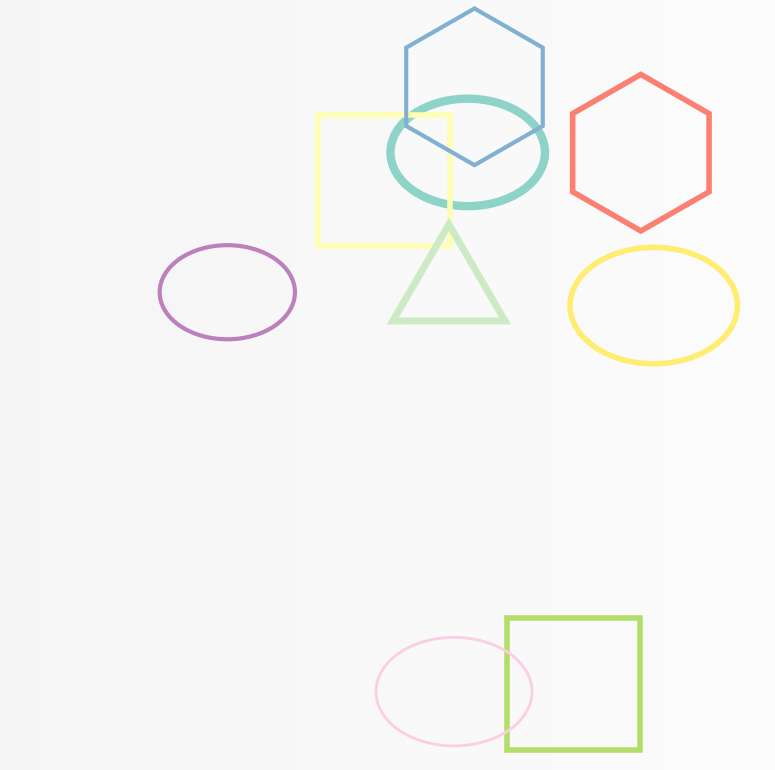[{"shape": "oval", "thickness": 3, "radius": 0.5, "center": [0.604, 0.802]}, {"shape": "square", "thickness": 2, "radius": 0.43, "center": [0.496, 0.765]}, {"shape": "hexagon", "thickness": 2, "radius": 0.51, "center": [0.827, 0.802]}, {"shape": "hexagon", "thickness": 1.5, "radius": 0.51, "center": [0.612, 0.887]}, {"shape": "square", "thickness": 2, "radius": 0.43, "center": [0.74, 0.112]}, {"shape": "oval", "thickness": 1, "radius": 0.5, "center": [0.586, 0.102]}, {"shape": "oval", "thickness": 1.5, "radius": 0.44, "center": [0.293, 0.62]}, {"shape": "triangle", "thickness": 2.5, "radius": 0.42, "center": [0.579, 0.625]}, {"shape": "oval", "thickness": 2, "radius": 0.54, "center": [0.843, 0.603]}]